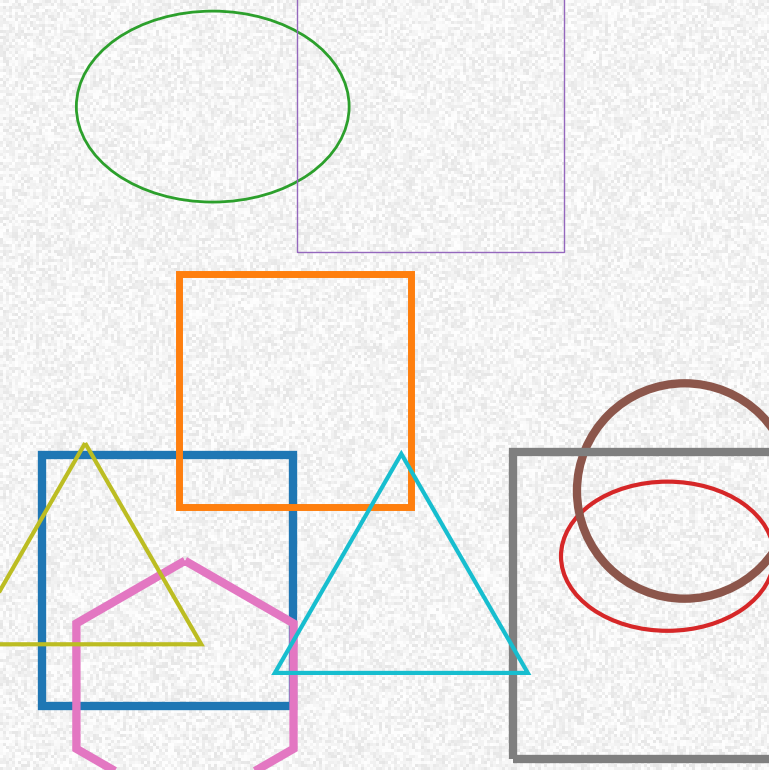[{"shape": "square", "thickness": 3, "radius": 0.82, "center": [0.217, 0.246]}, {"shape": "square", "thickness": 2.5, "radius": 0.76, "center": [0.383, 0.493]}, {"shape": "oval", "thickness": 1, "radius": 0.89, "center": [0.276, 0.862]}, {"shape": "oval", "thickness": 1.5, "radius": 0.69, "center": [0.867, 0.278]}, {"shape": "square", "thickness": 0.5, "radius": 0.87, "center": [0.56, 0.846]}, {"shape": "circle", "thickness": 3, "radius": 0.7, "center": [0.889, 0.362]}, {"shape": "hexagon", "thickness": 3, "radius": 0.81, "center": [0.24, 0.109]}, {"shape": "square", "thickness": 3, "radius": 1.0, "center": [0.866, 0.214]}, {"shape": "triangle", "thickness": 1.5, "radius": 0.87, "center": [0.111, 0.25]}, {"shape": "triangle", "thickness": 1.5, "radius": 0.95, "center": [0.521, 0.221]}]